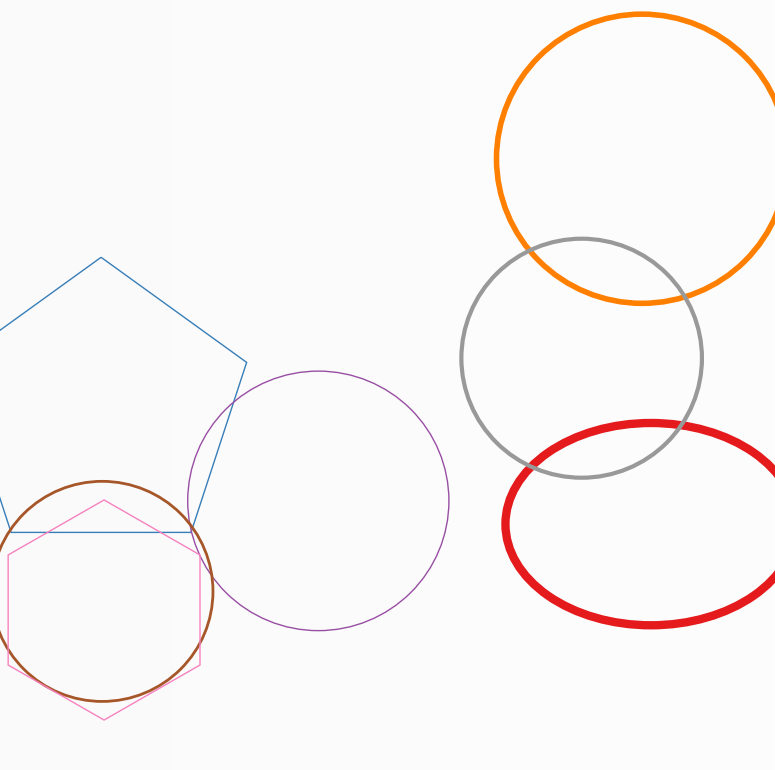[{"shape": "oval", "thickness": 3, "radius": 0.94, "center": [0.84, 0.319]}, {"shape": "pentagon", "thickness": 0.5, "radius": 0.99, "center": [0.13, 0.468]}, {"shape": "circle", "thickness": 0.5, "radius": 0.84, "center": [0.411, 0.35]}, {"shape": "circle", "thickness": 2, "radius": 0.94, "center": [0.828, 0.794]}, {"shape": "circle", "thickness": 1, "radius": 0.71, "center": [0.132, 0.232]}, {"shape": "hexagon", "thickness": 0.5, "radius": 0.71, "center": [0.134, 0.208]}, {"shape": "circle", "thickness": 1.5, "radius": 0.78, "center": [0.751, 0.535]}]